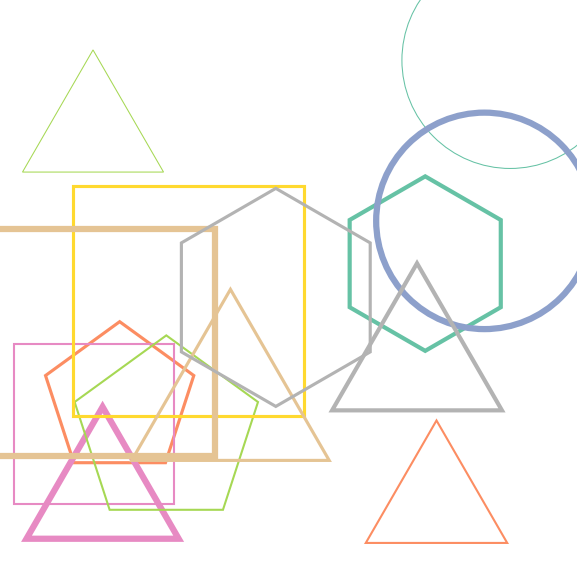[{"shape": "circle", "thickness": 0.5, "radius": 0.94, "center": [0.883, 0.895]}, {"shape": "hexagon", "thickness": 2, "radius": 0.76, "center": [0.736, 0.543]}, {"shape": "pentagon", "thickness": 1.5, "radius": 0.67, "center": [0.207, 0.307]}, {"shape": "triangle", "thickness": 1, "radius": 0.71, "center": [0.756, 0.13]}, {"shape": "circle", "thickness": 3, "radius": 0.94, "center": [0.839, 0.617]}, {"shape": "square", "thickness": 1, "radius": 0.69, "center": [0.162, 0.265]}, {"shape": "triangle", "thickness": 3, "radius": 0.76, "center": [0.178, 0.142]}, {"shape": "pentagon", "thickness": 1, "radius": 0.83, "center": [0.288, 0.251]}, {"shape": "triangle", "thickness": 0.5, "radius": 0.7, "center": [0.161, 0.772]}, {"shape": "square", "thickness": 1.5, "radius": 1.0, "center": [0.327, 0.478]}, {"shape": "triangle", "thickness": 1.5, "radius": 0.99, "center": [0.399, 0.301]}, {"shape": "square", "thickness": 3, "radius": 0.98, "center": [0.175, 0.406]}, {"shape": "hexagon", "thickness": 1.5, "radius": 0.94, "center": [0.478, 0.484]}, {"shape": "triangle", "thickness": 2, "radius": 0.85, "center": [0.722, 0.373]}]